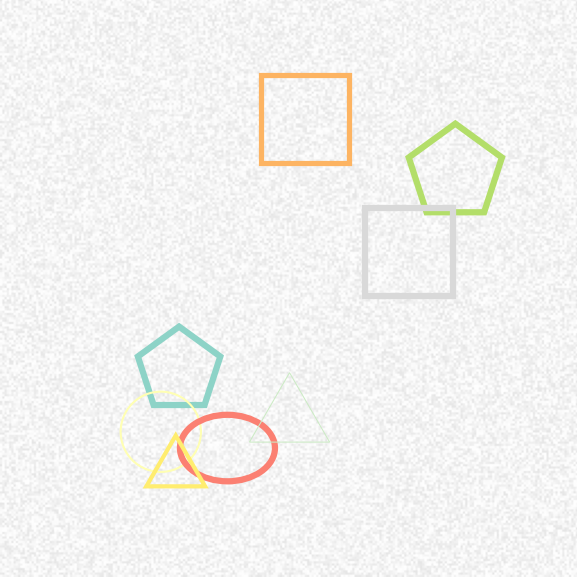[{"shape": "pentagon", "thickness": 3, "radius": 0.38, "center": [0.31, 0.359]}, {"shape": "circle", "thickness": 1, "radius": 0.35, "center": [0.278, 0.251]}, {"shape": "oval", "thickness": 3, "radius": 0.41, "center": [0.394, 0.223]}, {"shape": "square", "thickness": 2.5, "radius": 0.38, "center": [0.528, 0.793]}, {"shape": "pentagon", "thickness": 3, "radius": 0.42, "center": [0.788, 0.7]}, {"shape": "square", "thickness": 3, "radius": 0.38, "center": [0.709, 0.563]}, {"shape": "triangle", "thickness": 0.5, "radius": 0.4, "center": [0.501, 0.274]}, {"shape": "triangle", "thickness": 2, "radius": 0.29, "center": [0.304, 0.186]}]